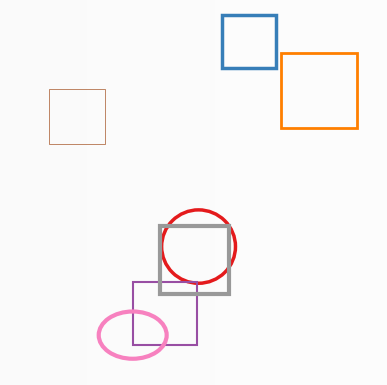[{"shape": "circle", "thickness": 2.5, "radius": 0.48, "center": [0.512, 0.36]}, {"shape": "square", "thickness": 2.5, "radius": 0.35, "center": [0.642, 0.892]}, {"shape": "square", "thickness": 1.5, "radius": 0.41, "center": [0.425, 0.185]}, {"shape": "square", "thickness": 2, "radius": 0.49, "center": [0.824, 0.765]}, {"shape": "square", "thickness": 0.5, "radius": 0.36, "center": [0.2, 0.697]}, {"shape": "oval", "thickness": 3, "radius": 0.44, "center": [0.342, 0.13]}, {"shape": "square", "thickness": 3, "radius": 0.44, "center": [0.503, 0.324]}]